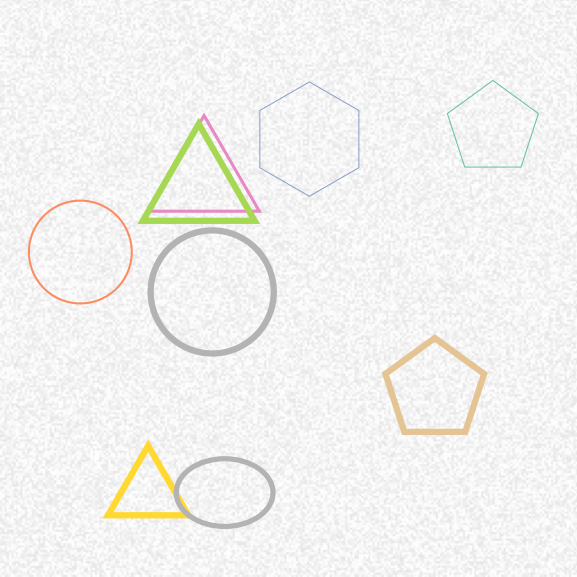[{"shape": "pentagon", "thickness": 0.5, "radius": 0.41, "center": [0.853, 0.777]}, {"shape": "circle", "thickness": 1, "radius": 0.45, "center": [0.139, 0.563]}, {"shape": "hexagon", "thickness": 0.5, "radius": 0.5, "center": [0.536, 0.758]}, {"shape": "triangle", "thickness": 1.5, "radius": 0.55, "center": [0.353, 0.689]}, {"shape": "triangle", "thickness": 3, "radius": 0.56, "center": [0.344, 0.673]}, {"shape": "triangle", "thickness": 3, "radius": 0.4, "center": [0.257, 0.147]}, {"shape": "pentagon", "thickness": 3, "radius": 0.45, "center": [0.753, 0.324]}, {"shape": "oval", "thickness": 2.5, "radius": 0.42, "center": [0.389, 0.146]}, {"shape": "circle", "thickness": 3, "radius": 0.53, "center": [0.368, 0.494]}]